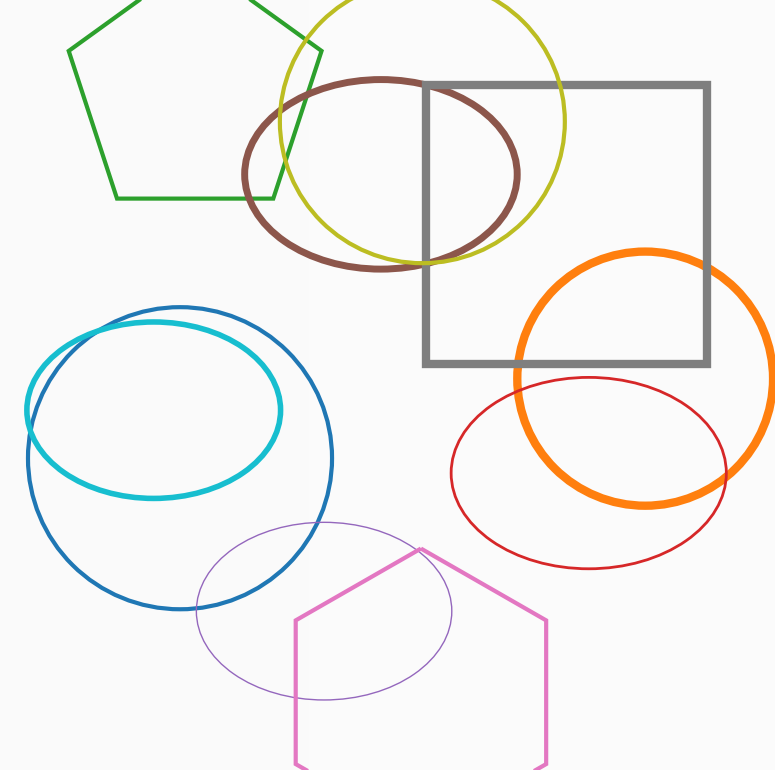[{"shape": "circle", "thickness": 1.5, "radius": 0.98, "center": [0.232, 0.405]}, {"shape": "circle", "thickness": 3, "radius": 0.83, "center": [0.832, 0.508]}, {"shape": "pentagon", "thickness": 1.5, "radius": 0.86, "center": [0.252, 0.881]}, {"shape": "oval", "thickness": 1, "radius": 0.89, "center": [0.76, 0.386]}, {"shape": "oval", "thickness": 0.5, "radius": 0.82, "center": [0.418, 0.206]}, {"shape": "oval", "thickness": 2.5, "radius": 0.88, "center": [0.492, 0.774]}, {"shape": "hexagon", "thickness": 1.5, "radius": 0.93, "center": [0.543, 0.101]}, {"shape": "square", "thickness": 3, "radius": 0.91, "center": [0.731, 0.708]}, {"shape": "circle", "thickness": 1.5, "radius": 0.92, "center": [0.545, 0.842]}, {"shape": "oval", "thickness": 2, "radius": 0.82, "center": [0.198, 0.467]}]